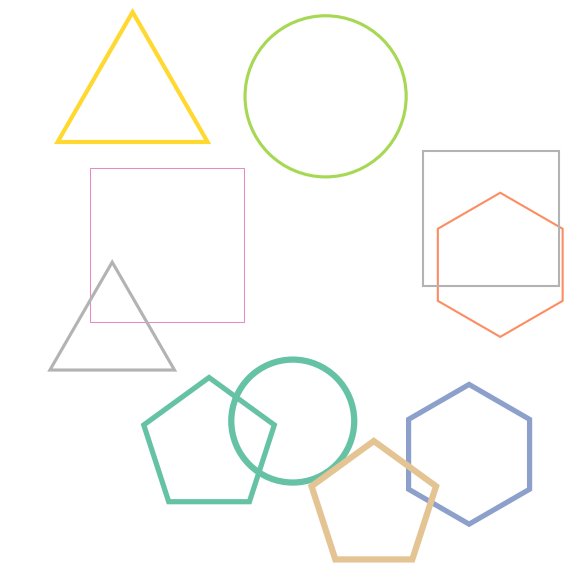[{"shape": "pentagon", "thickness": 2.5, "radius": 0.59, "center": [0.362, 0.227]}, {"shape": "circle", "thickness": 3, "radius": 0.53, "center": [0.507, 0.27]}, {"shape": "hexagon", "thickness": 1, "radius": 0.62, "center": [0.866, 0.541]}, {"shape": "hexagon", "thickness": 2.5, "radius": 0.6, "center": [0.812, 0.212]}, {"shape": "square", "thickness": 0.5, "radius": 0.67, "center": [0.289, 0.574]}, {"shape": "circle", "thickness": 1.5, "radius": 0.7, "center": [0.564, 0.832]}, {"shape": "triangle", "thickness": 2, "radius": 0.75, "center": [0.23, 0.828]}, {"shape": "pentagon", "thickness": 3, "radius": 0.57, "center": [0.647, 0.122]}, {"shape": "square", "thickness": 1, "radius": 0.59, "center": [0.85, 0.62]}, {"shape": "triangle", "thickness": 1.5, "radius": 0.62, "center": [0.194, 0.421]}]